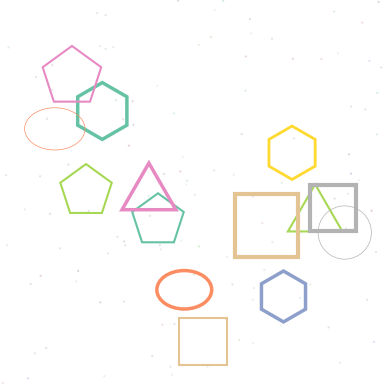[{"shape": "hexagon", "thickness": 2.5, "radius": 0.37, "center": [0.266, 0.712]}, {"shape": "pentagon", "thickness": 1.5, "radius": 0.35, "center": [0.41, 0.428]}, {"shape": "oval", "thickness": 0.5, "radius": 0.39, "center": [0.142, 0.665]}, {"shape": "oval", "thickness": 2.5, "radius": 0.36, "center": [0.479, 0.247]}, {"shape": "hexagon", "thickness": 2.5, "radius": 0.33, "center": [0.736, 0.23]}, {"shape": "pentagon", "thickness": 1.5, "radius": 0.4, "center": [0.187, 0.801]}, {"shape": "triangle", "thickness": 2.5, "radius": 0.4, "center": [0.387, 0.496]}, {"shape": "pentagon", "thickness": 1.5, "radius": 0.35, "center": [0.223, 0.504]}, {"shape": "triangle", "thickness": 1.5, "radius": 0.41, "center": [0.819, 0.44]}, {"shape": "hexagon", "thickness": 2, "radius": 0.35, "center": [0.759, 0.603]}, {"shape": "square", "thickness": 1.5, "radius": 0.31, "center": [0.527, 0.112]}, {"shape": "square", "thickness": 3, "radius": 0.41, "center": [0.692, 0.415]}, {"shape": "square", "thickness": 3, "radius": 0.3, "center": [0.865, 0.459]}, {"shape": "circle", "thickness": 0.5, "radius": 0.35, "center": [0.895, 0.396]}]